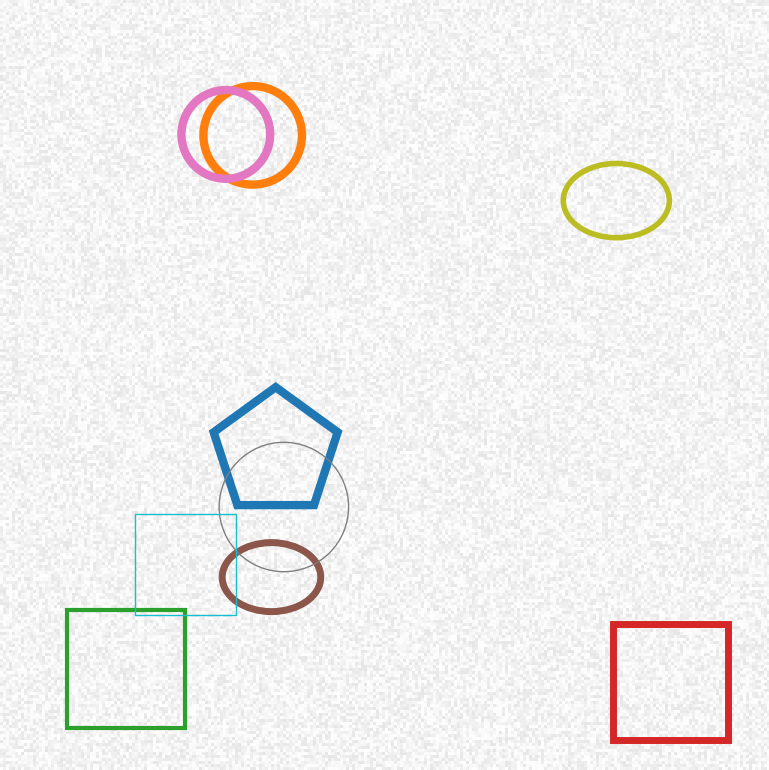[{"shape": "pentagon", "thickness": 3, "radius": 0.42, "center": [0.358, 0.413]}, {"shape": "circle", "thickness": 3, "radius": 0.32, "center": [0.328, 0.824]}, {"shape": "square", "thickness": 1.5, "radius": 0.38, "center": [0.164, 0.131]}, {"shape": "square", "thickness": 2.5, "radius": 0.37, "center": [0.871, 0.114]}, {"shape": "oval", "thickness": 2.5, "radius": 0.32, "center": [0.353, 0.251]}, {"shape": "circle", "thickness": 3, "radius": 0.29, "center": [0.293, 0.825]}, {"shape": "circle", "thickness": 0.5, "radius": 0.42, "center": [0.369, 0.342]}, {"shape": "oval", "thickness": 2, "radius": 0.34, "center": [0.8, 0.739]}, {"shape": "square", "thickness": 0.5, "radius": 0.33, "center": [0.241, 0.267]}]